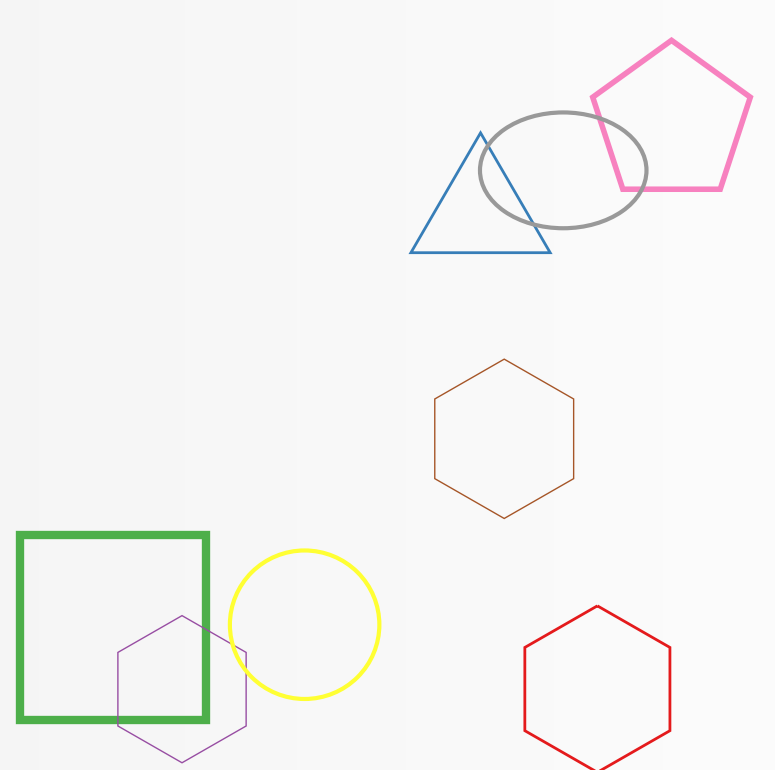[{"shape": "hexagon", "thickness": 1, "radius": 0.54, "center": [0.771, 0.105]}, {"shape": "triangle", "thickness": 1, "radius": 0.52, "center": [0.62, 0.724]}, {"shape": "square", "thickness": 3, "radius": 0.6, "center": [0.146, 0.185]}, {"shape": "hexagon", "thickness": 0.5, "radius": 0.48, "center": [0.235, 0.105]}, {"shape": "circle", "thickness": 1.5, "radius": 0.48, "center": [0.393, 0.189]}, {"shape": "hexagon", "thickness": 0.5, "radius": 0.52, "center": [0.651, 0.43]}, {"shape": "pentagon", "thickness": 2, "radius": 0.53, "center": [0.866, 0.841]}, {"shape": "oval", "thickness": 1.5, "radius": 0.54, "center": [0.727, 0.779]}]